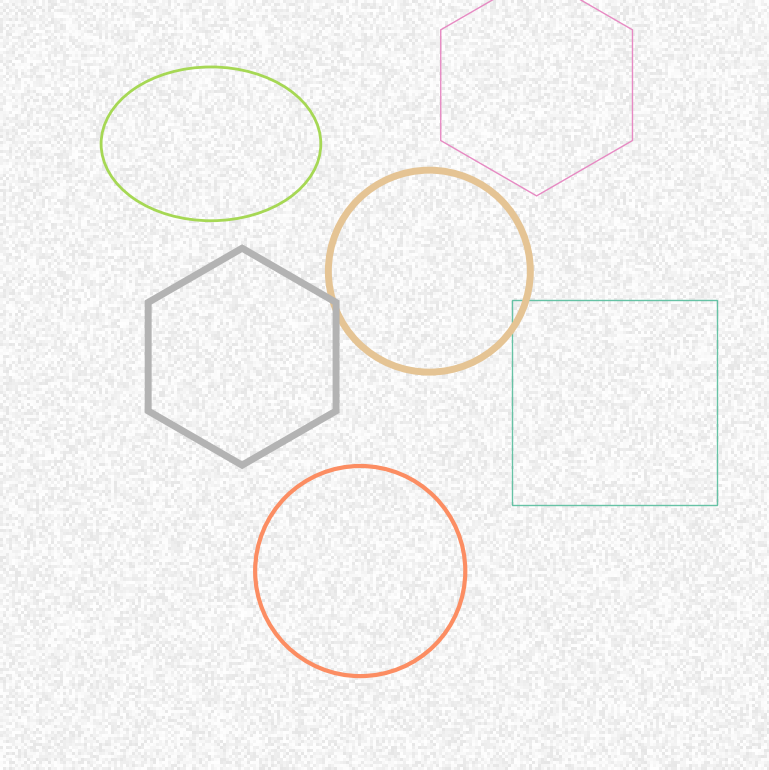[{"shape": "square", "thickness": 0.5, "radius": 0.67, "center": [0.799, 0.478]}, {"shape": "circle", "thickness": 1.5, "radius": 0.68, "center": [0.468, 0.258]}, {"shape": "hexagon", "thickness": 0.5, "radius": 0.72, "center": [0.697, 0.889]}, {"shape": "oval", "thickness": 1, "radius": 0.71, "center": [0.274, 0.813]}, {"shape": "circle", "thickness": 2.5, "radius": 0.66, "center": [0.558, 0.648]}, {"shape": "hexagon", "thickness": 2.5, "radius": 0.7, "center": [0.314, 0.537]}]